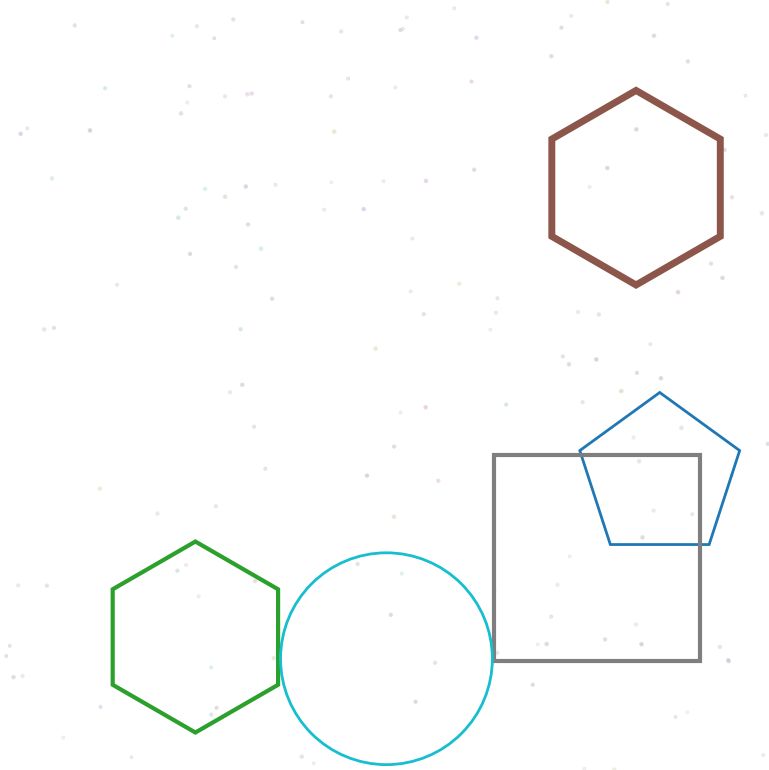[{"shape": "pentagon", "thickness": 1, "radius": 0.55, "center": [0.857, 0.381]}, {"shape": "hexagon", "thickness": 1.5, "radius": 0.62, "center": [0.254, 0.173]}, {"shape": "hexagon", "thickness": 2.5, "radius": 0.63, "center": [0.826, 0.756]}, {"shape": "square", "thickness": 1.5, "radius": 0.67, "center": [0.775, 0.276]}, {"shape": "circle", "thickness": 1, "radius": 0.69, "center": [0.502, 0.145]}]